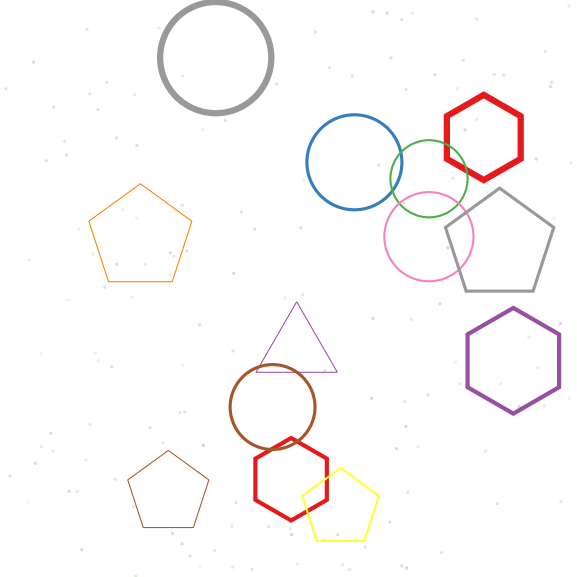[{"shape": "hexagon", "thickness": 2, "radius": 0.36, "center": [0.504, 0.169]}, {"shape": "hexagon", "thickness": 3, "radius": 0.37, "center": [0.838, 0.761]}, {"shape": "circle", "thickness": 1.5, "radius": 0.41, "center": [0.614, 0.718]}, {"shape": "circle", "thickness": 1, "radius": 0.33, "center": [0.743, 0.69]}, {"shape": "hexagon", "thickness": 2, "radius": 0.46, "center": [0.889, 0.374]}, {"shape": "triangle", "thickness": 0.5, "radius": 0.41, "center": [0.514, 0.395]}, {"shape": "pentagon", "thickness": 0.5, "radius": 0.47, "center": [0.243, 0.587]}, {"shape": "pentagon", "thickness": 1, "radius": 0.35, "center": [0.59, 0.119]}, {"shape": "circle", "thickness": 1.5, "radius": 0.37, "center": [0.472, 0.294]}, {"shape": "pentagon", "thickness": 0.5, "radius": 0.37, "center": [0.291, 0.145]}, {"shape": "circle", "thickness": 1, "radius": 0.39, "center": [0.743, 0.589]}, {"shape": "circle", "thickness": 3, "radius": 0.48, "center": [0.374, 0.899]}, {"shape": "pentagon", "thickness": 1.5, "radius": 0.49, "center": [0.865, 0.575]}]